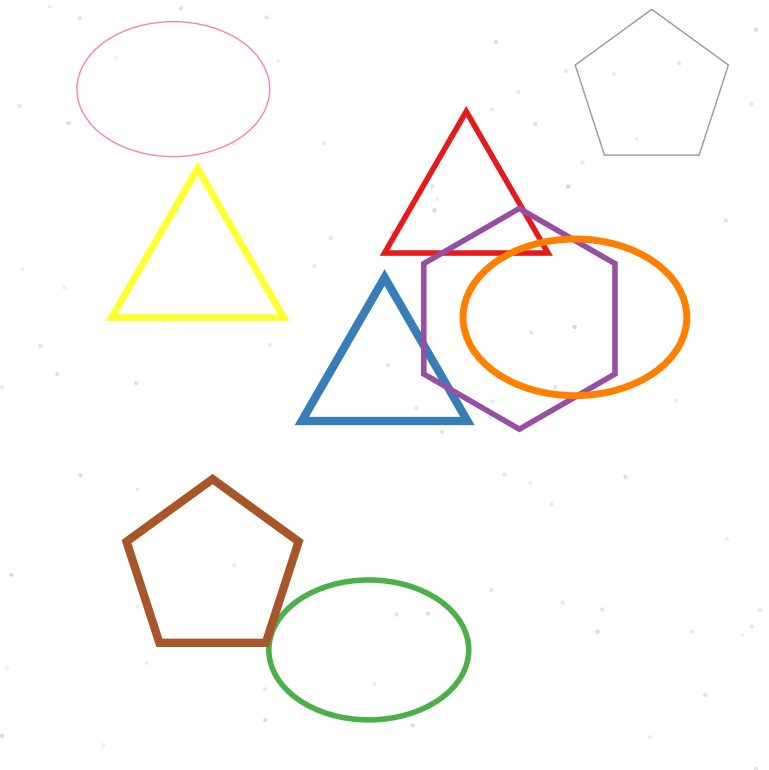[{"shape": "triangle", "thickness": 2, "radius": 0.61, "center": [0.606, 0.733]}, {"shape": "triangle", "thickness": 3, "radius": 0.62, "center": [0.499, 0.515]}, {"shape": "oval", "thickness": 2, "radius": 0.65, "center": [0.479, 0.156]}, {"shape": "hexagon", "thickness": 2, "radius": 0.72, "center": [0.675, 0.586]}, {"shape": "oval", "thickness": 2.5, "radius": 0.73, "center": [0.747, 0.588]}, {"shape": "triangle", "thickness": 2.5, "radius": 0.65, "center": [0.257, 0.652]}, {"shape": "pentagon", "thickness": 3, "radius": 0.59, "center": [0.276, 0.26]}, {"shape": "oval", "thickness": 0.5, "radius": 0.63, "center": [0.225, 0.884]}, {"shape": "pentagon", "thickness": 0.5, "radius": 0.52, "center": [0.846, 0.883]}]